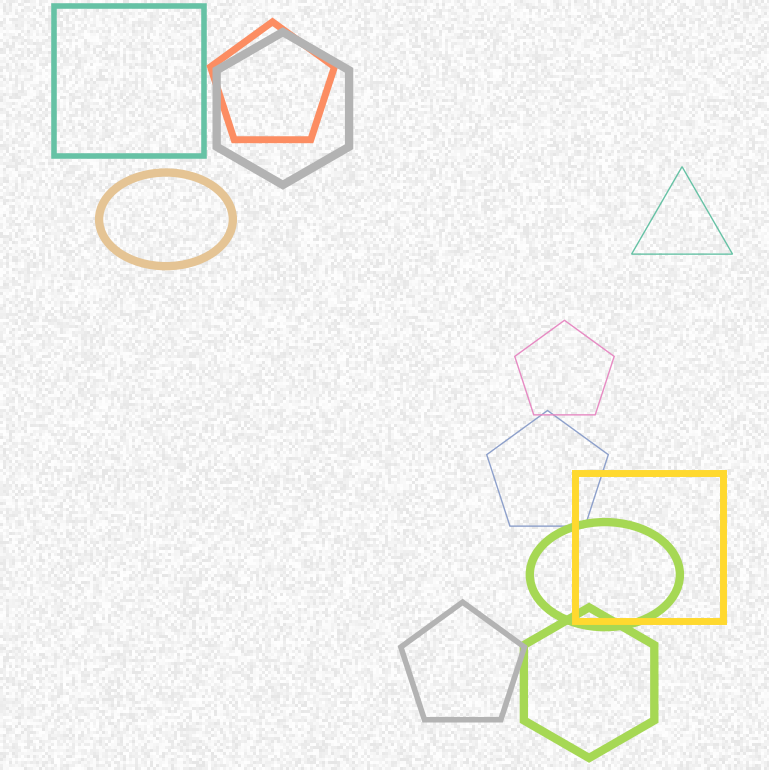[{"shape": "square", "thickness": 2, "radius": 0.49, "center": [0.168, 0.895]}, {"shape": "triangle", "thickness": 0.5, "radius": 0.38, "center": [0.886, 0.708]}, {"shape": "pentagon", "thickness": 2.5, "radius": 0.42, "center": [0.354, 0.887]}, {"shape": "pentagon", "thickness": 0.5, "radius": 0.42, "center": [0.711, 0.384]}, {"shape": "pentagon", "thickness": 0.5, "radius": 0.34, "center": [0.733, 0.516]}, {"shape": "hexagon", "thickness": 3, "radius": 0.49, "center": [0.765, 0.113]}, {"shape": "oval", "thickness": 3, "radius": 0.49, "center": [0.786, 0.254]}, {"shape": "square", "thickness": 2.5, "radius": 0.48, "center": [0.843, 0.289]}, {"shape": "oval", "thickness": 3, "radius": 0.43, "center": [0.216, 0.715]}, {"shape": "pentagon", "thickness": 2, "radius": 0.42, "center": [0.601, 0.134]}, {"shape": "hexagon", "thickness": 3, "radius": 0.5, "center": [0.367, 0.859]}]